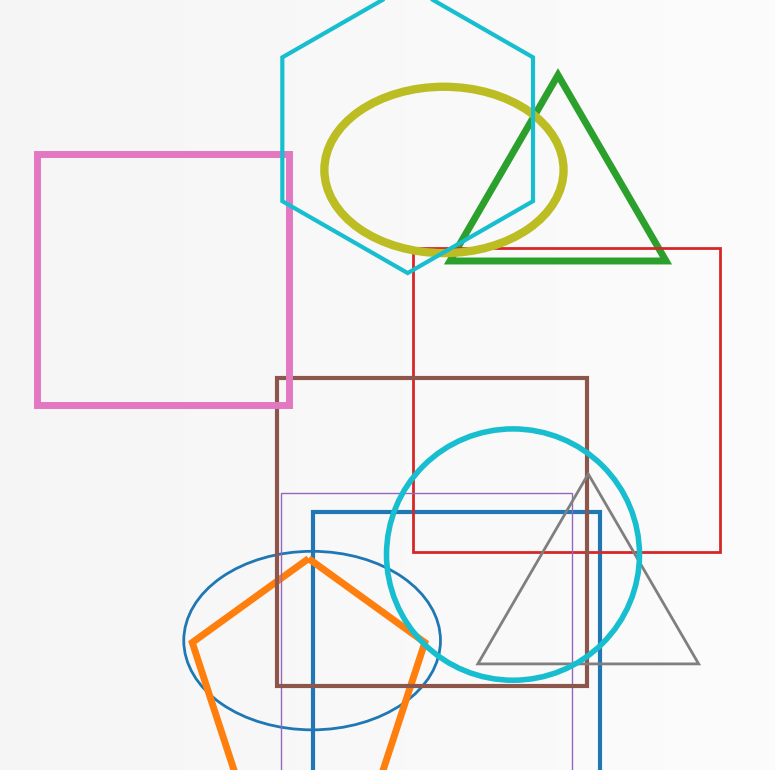[{"shape": "oval", "thickness": 1, "radius": 0.83, "center": [0.403, 0.168]}, {"shape": "square", "thickness": 1.5, "radius": 0.93, "center": [0.589, 0.15]}, {"shape": "pentagon", "thickness": 2.5, "radius": 0.79, "center": [0.398, 0.117]}, {"shape": "triangle", "thickness": 2.5, "radius": 0.8, "center": [0.72, 0.742]}, {"shape": "square", "thickness": 1, "radius": 0.99, "center": [0.731, 0.481]}, {"shape": "square", "thickness": 0.5, "radius": 0.94, "center": [0.551, 0.172]}, {"shape": "square", "thickness": 1.5, "radius": 1.0, "center": [0.557, 0.309]}, {"shape": "square", "thickness": 2.5, "radius": 0.81, "center": [0.211, 0.637]}, {"shape": "triangle", "thickness": 1, "radius": 0.82, "center": [0.759, 0.22]}, {"shape": "oval", "thickness": 3, "radius": 0.77, "center": [0.573, 0.779]}, {"shape": "circle", "thickness": 2, "radius": 0.82, "center": [0.662, 0.28]}, {"shape": "hexagon", "thickness": 1.5, "radius": 0.93, "center": [0.526, 0.832]}]